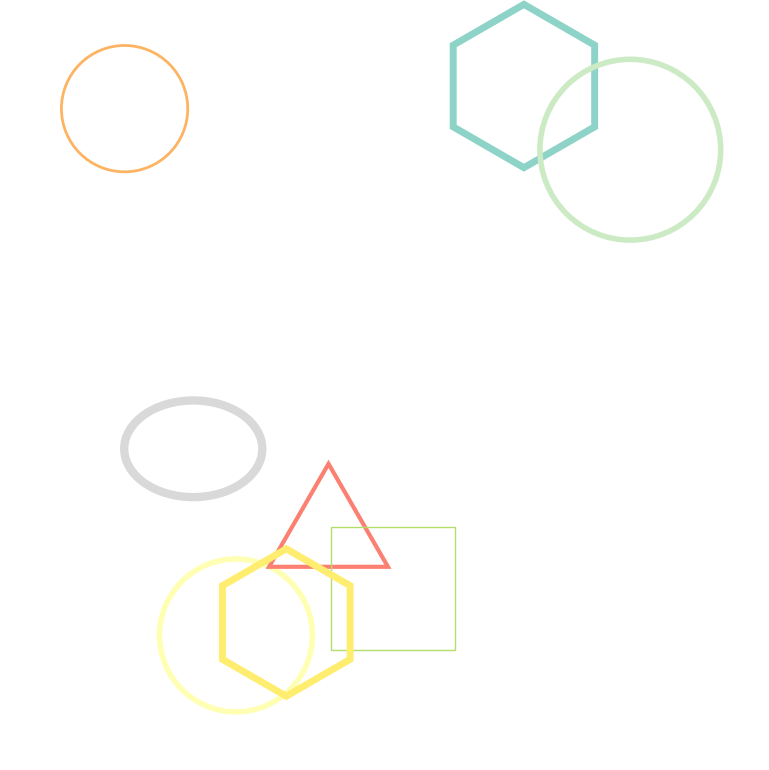[{"shape": "hexagon", "thickness": 2.5, "radius": 0.53, "center": [0.68, 0.888]}, {"shape": "circle", "thickness": 2, "radius": 0.5, "center": [0.306, 0.175]}, {"shape": "triangle", "thickness": 1.5, "radius": 0.45, "center": [0.427, 0.308]}, {"shape": "circle", "thickness": 1, "radius": 0.41, "center": [0.162, 0.859]}, {"shape": "square", "thickness": 0.5, "radius": 0.4, "center": [0.51, 0.236]}, {"shape": "oval", "thickness": 3, "radius": 0.45, "center": [0.251, 0.417]}, {"shape": "circle", "thickness": 2, "radius": 0.59, "center": [0.819, 0.806]}, {"shape": "hexagon", "thickness": 2.5, "radius": 0.48, "center": [0.372, 0.192]}]